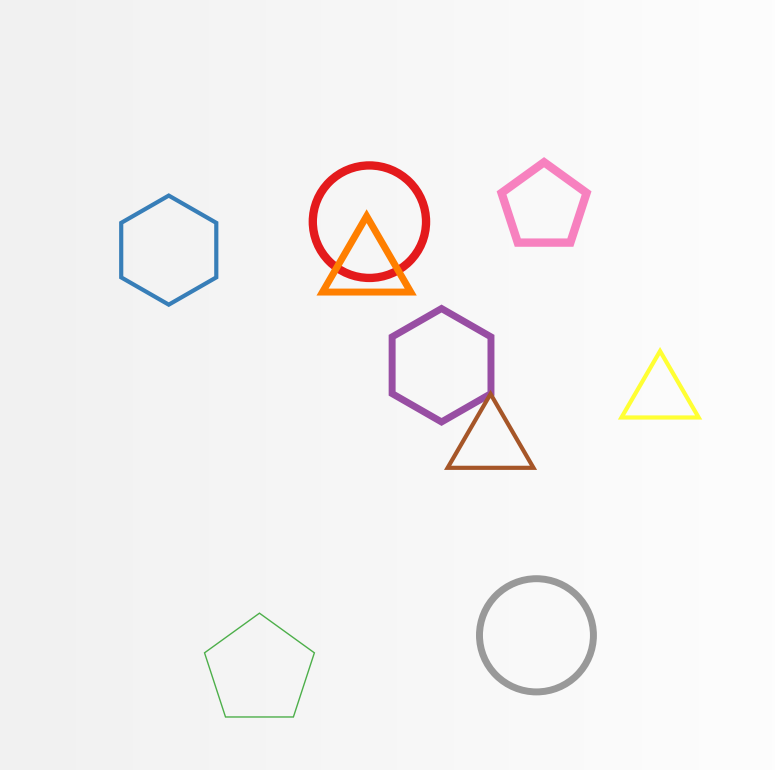[{"shape": "circle", "thickness": 3, "radius": 0.37, "center": [0.477, 0.712]}, {"shape": "hexagon", "thickness": 1.5, "radius": 0.35, "center": [0.218, 0.675]}, {"shape": "pentagon", "thickness": 0.5, "radius": 0.37, "center": [0.335, 0.129]}, {"shape": "hexagon", "thickness": 2.5, "radius": 0.37, "center": [0.57, 0.526]}, {"shape": "triangle", "thickness": 2.5, "radius": 0.33, "center": [0.473, 0.654]}, {"shape": "triangle", "thickness": 1.5, "radius": 0.29, "center": [0.852, 0.487]}, {"shape": "triangle", "thickness": 1.5, "radius": 0.32, "center": [0.633, 0.424]}, {"shape": "pentagon", "thickness": 3, "radius": 0.29, "center": [0.702, 0.732]}, {"shape": "circle", "thickness": 2.5, "radius": 0.37, "center": [0.692, 0.175]}]